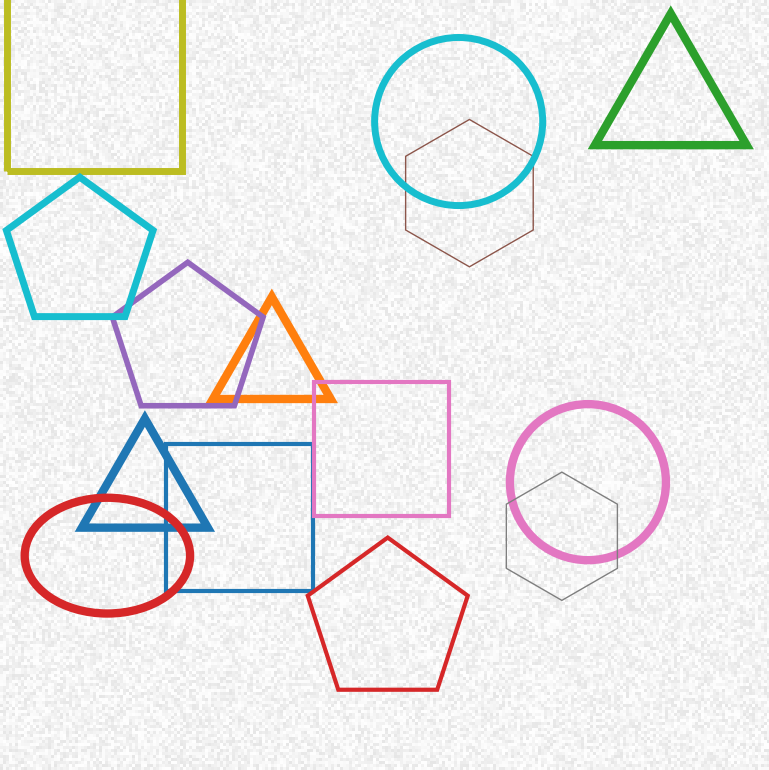[{"shape": "square", "thickness": 1.5, "radius": 0.48, "center": [0.311, 0.328]}, {"shape": "triangle", "thickness": 3, "radius": 0.47, "center": [0.188, 0.362]}, {"shape": "triangle", "thickness": 3, "radius": 0.44, "center": [0.353, 0.526]}, {"shape": "triangle", "thickness": 3, "radius": 0.57, "center": [0.871, 0.868]}, {"shape": "pentagon", "thickness": 1.5, "radius": 0.55, "center": [0.504, 0.193]}, {"shape": "oval", "thickness": 3, "radius": 0.54, "center": [0.139, 0.278]}, {"shape": "pentagon", "thickness": 2, "radius": 0.51, "center": [0.244, 0.556]}, {"shape": "hexagon", "thickness": 0.5, "radius": 0.48, "center": [0.61, 0.749]}, {"shape": "circle", "thickness": 3, "radius": 0.51, "center": [0.764, 0.374]}, {"shape": "square", "thickness": 1.5, "radius": 0.44, "center": [0.496, 0.417]}, {"shape": "hexagon", "thickness": 0.5, "radius": 0.42, "center": [0.73, 0.304]}, {"shape": "square", "thickness": 2.5, "radius": 0.57, "center": [0.122, 0.892]}, {"shape": "circle", "thickness": 2.5, "radius": 0.55, "center": [0.596, 0.842]}, {"shape": "pentagon", "thickness": 2.5, "radius": 0.5, "center": [0.104, 0.67]}]